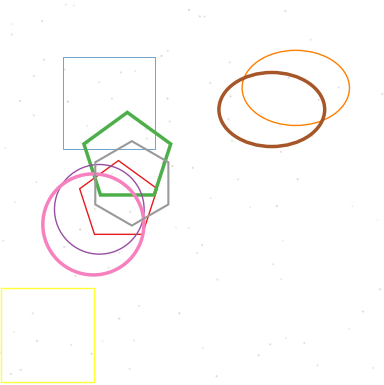[{"shape": "pentagon", "thickness": 1, "radius": 0.53, "center": [0.308, 0.477]}, {"shape": "square", "thickness": 0.5, "radius": 0.6, "center": [0.283, 0.732]}, {"shape": "pentagon", "thickness": 2.5, "radius": 0.59, "center": [0.331, 0.589]}, {"shape": "circle", "thickness": 1, "radius": 0.58, "center": [0.258, 0.456]}, {"shape": "oval", "thickness": 1, "radius": 0.7, "center": [0.768, 0.772]}, {"shape": "square", "thickness": 1, "radius": 0.61, "center": [0.123, 0.13]}, {"shape": "oval", "thickness": 2.5, "radius": 0.69, "center": [0.706, 0.716]}, {"shape": "circle", "thickness": 2.5, "radius": 0.66, "center": [0.242, 0.417]}, {"shape": "hexagon", "thickness": 1.5, "radius": 0.55, "center": [0.342, 0.524]}]